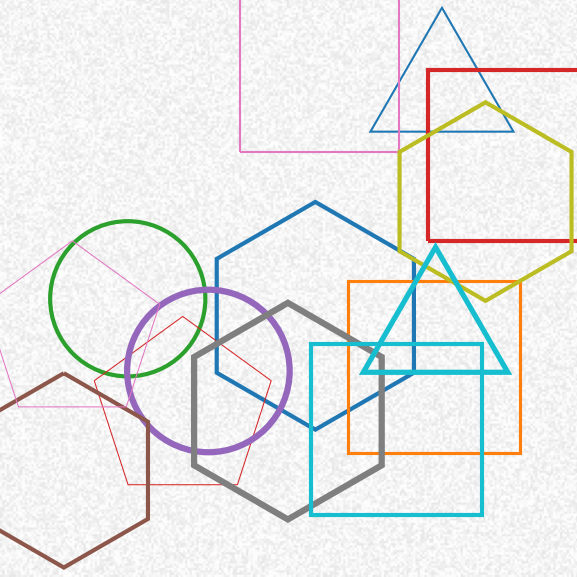[{"shape": "triangle", "thickness": 1, "radius": 0.71, "center": [0.765, 0.843]}, {"shape": "hexagon", "thickness": 2, "radius": 0.99, "center": [0.546, 0.452]}, {"shape": "square", "thickness": 1.5, "radius": 0.75, "center": [0.752, 0.364]}, {"shape": "circle", "thickness": 2, "radius": 0.67, "center": [0.221, 0.482]}, {"shape": "square", "thickness": 2, "radius": 0.74, "center": [0.888, 0.729]}, {"shape": "pentagon", "thickness": 0.5, "radius": 0.81, "center": [0.316, 0.29]}, {"shape": "circle", "thickness": 3, "radius": 0.7, "center": [0.361, 0.357]}, {"shape": "hexagon", "thickness": 2, "radius": 0.84, "center": [0.111, 0.185]}, {"shape": "pentagon", "thickness": 0.5, "radius": 0.79, "center": [0.125, 0.423]}, {"shape": "square", "thickness": 1, "radius": 0.69, "center": [0.553, 0.874]}, {"shape": "hexagon", "thickness": 3, "radius": 0.94, "center": [0.499, 0.287]}, {"shape": "hexagon", "thickness": 2, "radius": 0.86, "center": [0.841, 0.65]}, {"shape": "square", "thickness": 2, "radius": 0.74, "center": [0.686, 0.256]}, {"shape": "triangle", "thickness": 2.5, "radius": 0.72, "center": [0.754, 0.427]}]